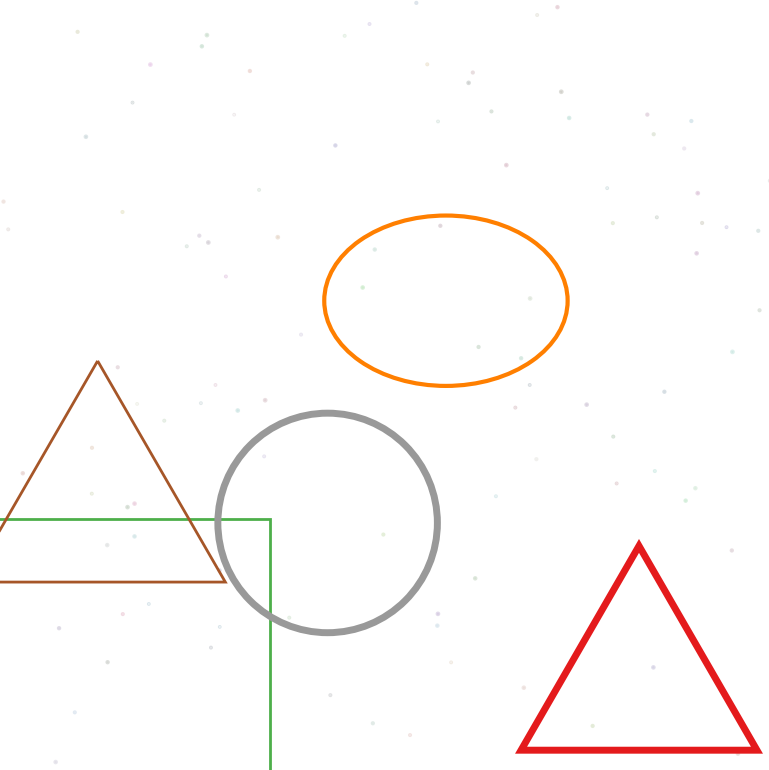[{"shape": "triangle", "thickness": 2.5, "radius": 0.88, "center": [0.83, 0.114]}, {"shape": "square", "thickness": 1, "radius": 0.98, "center": [0.154, 0.13]}, {"shape": "oval", "thickness": 1.5, "radius": 0.79, "center": [0.579, 0.609]}, {"shape": "triangle", "thickness": 1, "radius": 0.96, "center": [0.127, 0.34]}, {"shape": "circle", "thickness": 2.5, "radius": 0.71, "center": [0.425, 0.321]}]